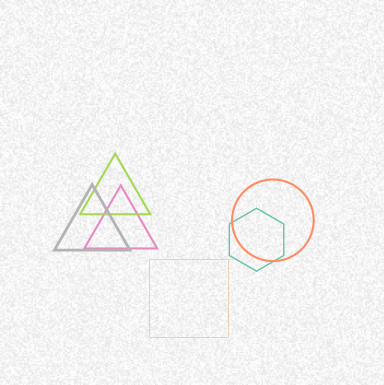[{"shape": "hexagon", "thickness": 1, "radius": 0.41, "center": [0.666, 0.377]}, {"shape": "circle", "thickness": 1.5, "radius": 0.53, "center": [0.709, 0.428]}, {"shape": "triangle", "thickness": 1.5, "radius": 0.55, "center": [0.314, 0.409]}, {"shape": "triangle", "thickness": 1.5, "radius": 0.52, "center": [0.299, 0.496]}, {"shape": "square", "thickness": 0.5, "radius": 0.51, "center": [0.49, 0.226]}, {"shape": "triangle", "thickness": 2, "radius": 0.57, "center": [0.239, 0.407]}]